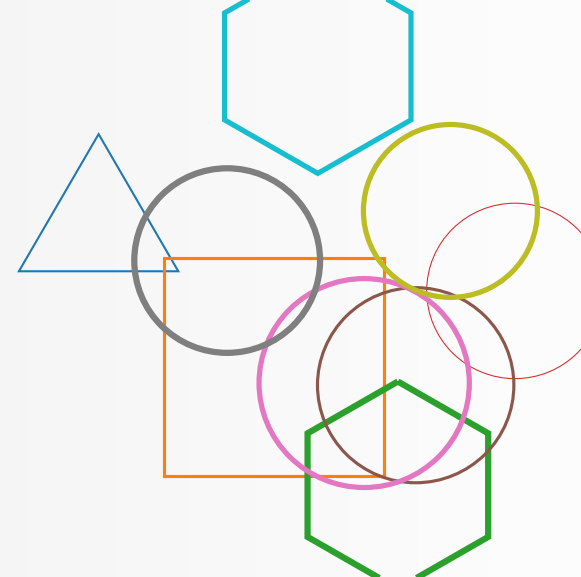[{"shape": "triangle", "thickness": 1, "radius": 0.79, "center": [0.17, 0.609]}, {"shape": "square", "thickness": 1.5, "radius": 0.95, "center": [0.471, 0.364]}, {"shape": "hexagon", "thickness": 3, "radius": 0.9, "center": [0.685, 0.159]}, {"shape": "circle", "thickness": 0.5, "radius": 0.76, "center": [0.886, 0.495]}, {"shape": "circle", "thickness": 1.5, "radius": 0.84, "center": [0.715, 0.332]}, {"shape": "circle", "thickness": 2.5, "radius": 0.9, "center": [0.627, 0.336]}, {"shape": "circle", "thickness": 3, "radius": 0.8, "center": [0.391, 0.548]}, {"shape": "circle", "thickness": 2.5, "radius": 0.75, "center": [0.775, 0.634]}, {"shape": "hexagon", "thickness": 2.5, "radius": 0.93, "center": [0.547, 0.884]}]